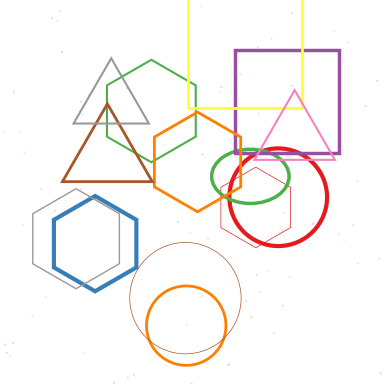[{"shape": "hexagon", "thickness": 0.5, "radius": 0.52, "center": [0.664, 0.461]}, {"shape": "circle", "thickness": 3, "radius": 0.63, "center": [0.723, 0.488]}, {"shape": "hexagon", "thickness": 3, "radius": 0.62, "center": [0.247, 0.367]}, {"shape": "hexagon", "thickness": 1.5, "radius": 0.67, "center": [0.393, 0.712]}, {"shape": "oval", "thickness": 2.5, "radius": 0.5, "center": [0.65, 0.542]}, {"shape": "square", "thickness": 2.5, "radius": 0.67, "center": [0.745, 0.737]}, {"shape": "hexagon", "thickness": 2, "radius": 0.65, "center": [0.513, 0.579]}, {"shape": "circle", "thickness": 2, "radius": 0.52, "center": [0.484, 0.154]}, {"shape": "square", "thickness": 2, "radius": 0.74, "center": [0.637, 0.866]}, {"shape": "triangle", "thickness": 2, "radius": 0.67, "center": [0.279, 0.596]}, {"shape": "circle", "thickness": 0.5, "radius": 0.72, "center": [0.482, 0.226]}, {"shape": "triangle", "thickness": 1.5, "radius": 0.6, "center": [0.765, 0.645]}, {"shape": "triangle", "thickness": 1.5, "radius": 0.57, "center": [0.289, 0.736]}, {"shape": "hexagon", "thickness": 1, "radius": 0.65, "center": [0.198, 0.38]}]